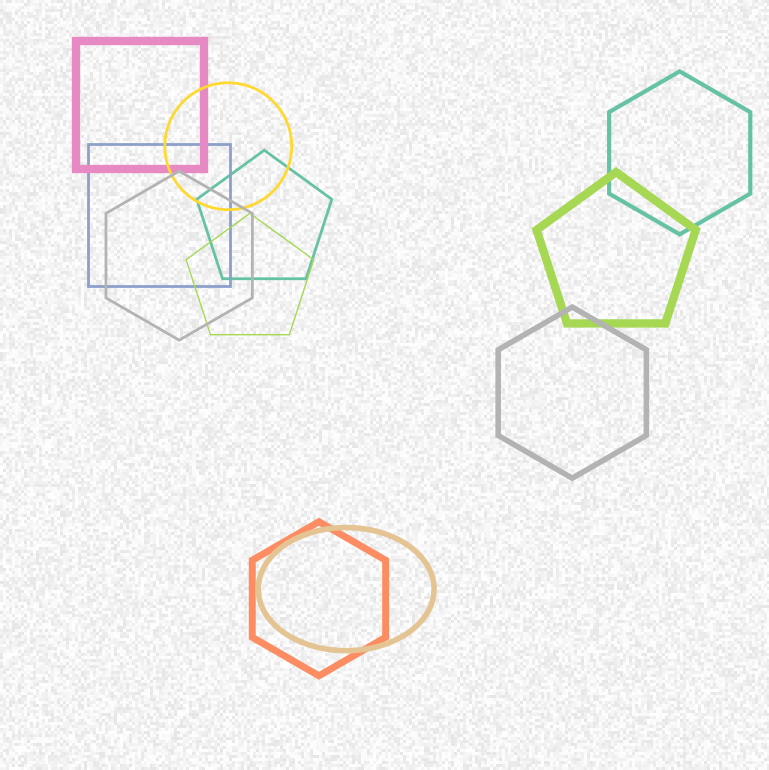[{"shape": "pentagon", "thickness": 1, "radius": 0.46, "center": [0.343, 0.713]}, {"shape": "hexagon", "thickness": 1.5, "radius": 0.53, "center": [0.883, 0.801]}, {"shape": "hexagon", "thickness": 2.5, "radius": 0.5, "center": [0.414, 0.222]}, {"shape": "square", "thickness": 1, "radius": 0.46, "center": [0.206, 0.72]}, {"shape": "square", "thickness": 3, "radius": 0.42, "center": [0.182, 0.864]}, {"shape": "pentagon", "thickness": 0.5, "radius": 0.44, "center": [0.325, 0.636]}, {"shape": "pentagon", "thickness": 3, "radius": 0.54, "center": [0.8, 0.668]}, {"shape": "circle", "thickness": 1, "radius": 0.41, "center": [0.296, 0.81]}, {"shape": "oval", "thickness": 2, "radius": 0.57, "center": [0.45, 0.235]}, {"shape": "hexagon", "thickness": 2, "radius": 0.56, "center": [0.743, 0.49]}, {"shape": "hexagon", "thickness": 1, "radius": 0.55, "center": [0.233, 0.668]}]